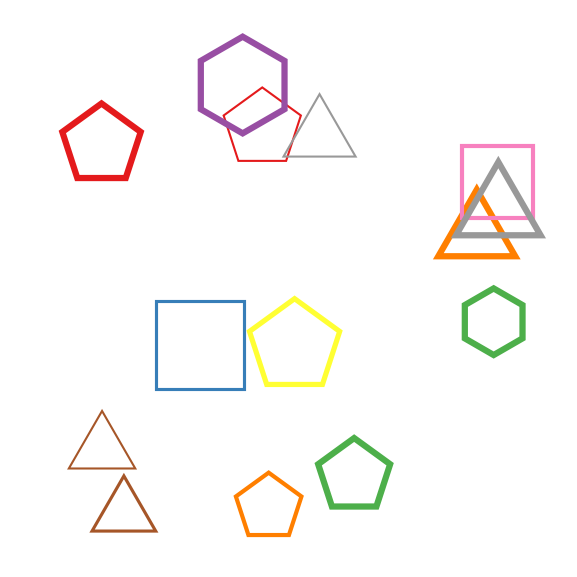[{"shape": "pentagon", "thickness": 3, "radius": 0.36, "center": [0.176, 0.749]}, {"shape": "pentagon", "thickness": 1, "radius": 0.35, "center": [0.454, 0.777]}, {"shape": "square", "thickness": 1.5, "radius": 0.38, "center": [0.347, 0.402]}, {"shape": "hexagon", "thickness": 3, "radius": 0.29, "center": [0.855, 0.442]}, {"shape": "pentagon", "thickness": 3, "radius": 0.33, "center": [0.613, 0.175]}, {"shape": "hexagon", "thickness": 3, "radius": 0.42, "center": [0.42, 0.852]}, {"shape": "triangle", "thickness": 3, "radius": 0.38, "center": [0.826, 0.594]}, {"shape": "pentagon", "thickness": 2, "radius": 0.3, "center": [0.465, 0.121]}, {"shape": "pentagon", "thickness": 2.5, "radius": 0.41, "center": [0.51, 0.4]}, {"shape": "triangle", "thickness": 1.5, "radius": 0.32, "center": [0.215, 0.111]}, {"shape": "triangle", "thickness": 1, "radius": 0.33, "center": [0.177, 0.221]}, {"shape": "square", "thickness": 2, "radius": 0.31, "center": [0.861, 0.684]}, {"shape": "triangle", "thickness": 1, "radius": 0.36, "center": [0.553, 0.764]}, {"shape": "triangle", "thickness": 3, "radius": 0.42, "center": [0.863, 0.634]}]